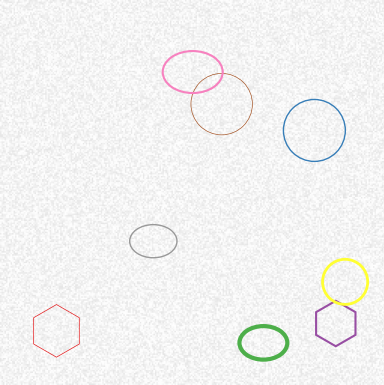[{"shape": "hexagon", "thickness": 0.5, "radius": 0.34, "center": [0.147, 0.141]}, {"shape": "circle", "thickness": 1, "radius": 0.4, "center": [0.817, 0.661]}, {"shape": "oval", "thickness": 3, "radius": 0.31, "center": [0.684, 0.109]}, {"shape": "hexagon", "thickness": 1.5, "radius": 0.3, "center": [0.872, 0.16]}, {"shape": "circle", "thickness": 2, "radius": 0.29, "center": [0.896, 0.268]}, {"shape": "circle", "thickness": 0.5, "radius": 0.4, "center": [0.576, 0.73]}, {"shape": "oval", "thickness": 1.5, "radius": 0.39, "center": [0.501, 0.813]}, {"shape": "oval", "thickness": 1, "radius": 0.31, "center": [0.398, 0.374]}]